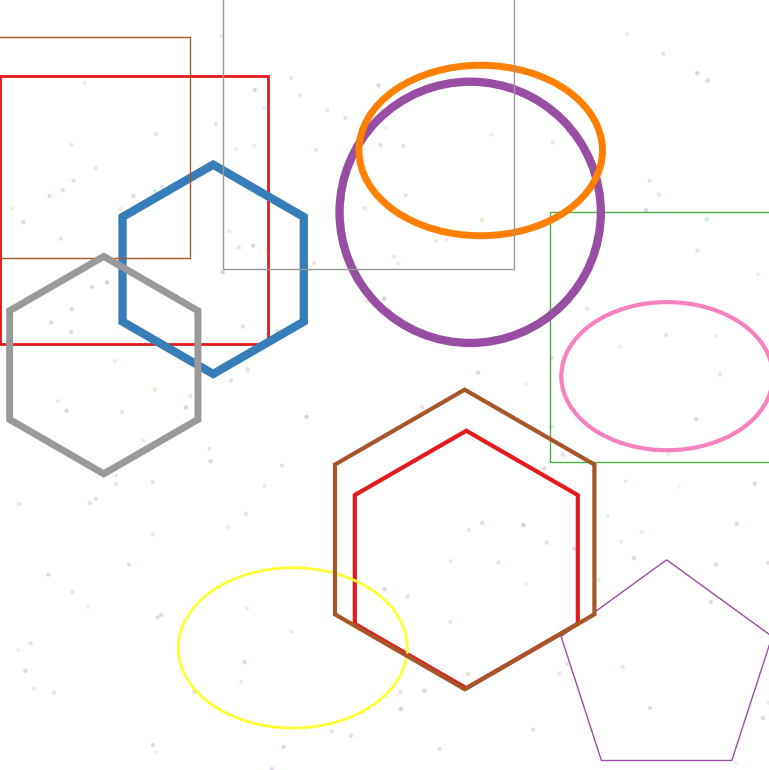[{"shape": "square", "thickness": 1, "radius": 0.87, "center": [0.174, 0.727]}, {"shape": "hexagon", "thickness": 1.5, "radius": 0.84, "center": [0.606, 0.273]}, {"shape": "hexagon", "thickness": 3, "radius": 0.68, "center": [0.277, 0.65]}, {"shape": "square", "thickness": 0.5, "radius": 0.81, "center": [0.877, 0.562]}, {"shape": "circle", "thickness": 3, "radius": 0.85, "center": [0.611, 0.724]}, {"shape": "pentagon", "thickness": 0.5, "radius": 0.72, "center": [0.866, 0.129]}, {"shape": "oval", "thickness": 2.5, "radius": 0.79, "center": [0.624, 0.805]}, {"shape": "oval", "thickness": 1, "radius": 0.74, "center": [0.38, 0.159]}, {"shape": "hexagon", "thickness": 1.5, "radius": 0.97, "center": [0.604, 0.299]}, {"shape": "square", "thickness": 0.5, "radius": 0.72, "center": [0.103, 0.809]}, {"shape": "oval", "thickness": 1.5, "radius": 0.69, "center": [0.866, 0.511]}, {"shape": "hexagon", "thickness": 2.5, "radius": 0.71, "center": [0.135, 0.526]}, {"shape": "square", "thickness": 0.5, "radius": 0.94, "center": [0.479, 0.84]}]